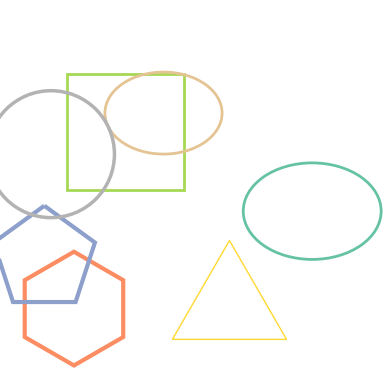[{"shape": "oval", "thickness": 2, "radius": 0.9, "center": [0.811, 0.452]}, {"shape": "hexagon", "thickness": 3, "radius": 0.74, "center": [0.192, 0.198]}, {"shape": "pentagon", "thickness": 3, "radius": 0.69, "center": [0.115, 0.327]}, {"shape": "square", "thickness": 2, "radius": 0.76, "center": [0.327, 0.657]}, {"shape": "triangle", "thickness": 1, "radius": 0.86, "center": [0.596, 0.204]}, {"shape": "oval", "thickness": 2, "radius": 0.76, "center": [0.425, 0.706]}, {"shape": "circle", "thickness": 2.5, "radius": 0.82, "center": [0.132, 0.6]}]